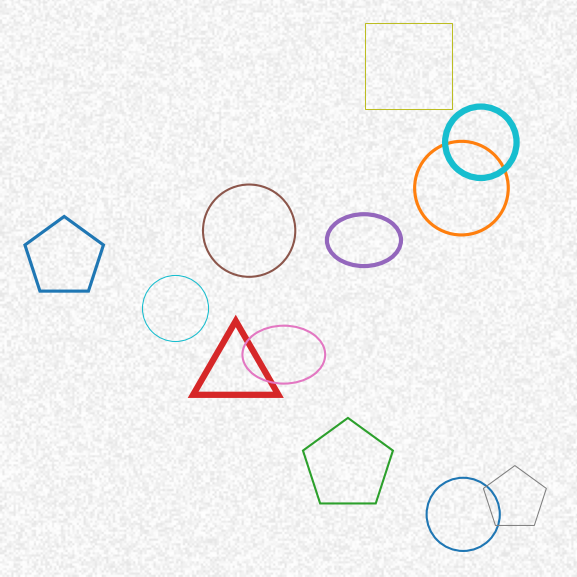[{"shape": "circle", "thickness": 1, "radius": 0.32, "center": [0.802, 0.108]}, {"shape": "pentagon", "thickness": 1.5, "radius": 0.36, "center": [0.111, 0.553]}, {"shape": "circle", "thickness": 1.5, "radius": 0.41, "center": [0.799, 0.673]}, {"shape": "pentagon", "thickness": 1, "radius": 0.41, "center": [0.602, 0.194]}, {"shape": "triangle", "thickness": 3, "radius": 0.43, "center": [0.408, 0.358]}, {"shape": "oval", "thickness": 2, "radius": 0.32, "center": [0.63, 0.583]}, {"shape": "circle", "thickness": 1, "radius": 0.4, "center": [0.431, 0.6]}, {"shape": "oval", "thickness": 1, "radius": 0.36, "center": [0.491, 0.385]}, {"shape": "pentagon", "thickness": 0.5, "radius": 0.29, "center": [0.892, 0.136]}, {"shape": "square", "thickness": 0.5, "radius": 0.37, "center": [0.708, 0.885]}, {"shape": "circle", "thickness": 3, "radius": 0.31, "center": [0.833, 0.753]}, {"shape": "circle", "thickness": 0.5, "radius": 0.29, "center": [0.304, 0.465]}]